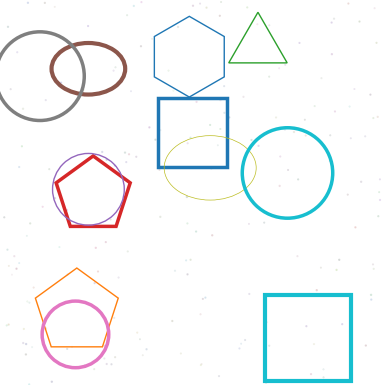[{"shape": "hexagon", "thickness": 1, "radius": 0.52, "center": [0.492, 0.853]}, {"shape": "square", "thickness": 2.5, "radius": 0.45, "center": [0.499, 0.656]}, {"shape": "pentagon", "thickness": 1, "radius": 0.57, "center": [0.2, 0.191]}, {"shape": "triangle", "thickness": 1, "radius": 0.44, "center": [0.67, 0.88]}, {"shape": "pentagon", "thickness": 2.5, "radius": 0.51, "center": [0.242, 0.494]}, {"shape": "circle", "thickness": 1, "radius": 0.47, "center": [0.23, 0.508]}, {"shape": "oval", "thickness": 3, "radius": 0.48, "center": [0.23, 0.821]}, {"shape": "circle", "thickness": 2.5, "radius": 0.43, "center": [0.196, 0.131]}, {"shape": "circle", "thickness": 2.5, "radius": 0.58, "center": [0.104, 0.802]}, {"shape": "oval", "thickness": 0.5, "radius": 0.6, "center": [0.546, 0.564]}, {"shape": "circle", "thickness": 2.5, "radius": 0.59, "center": [0.747, 0.551]}, {"shape": "square", "thickness": 3, "radius": 0.56, "center": [0.8, 0.123]}]